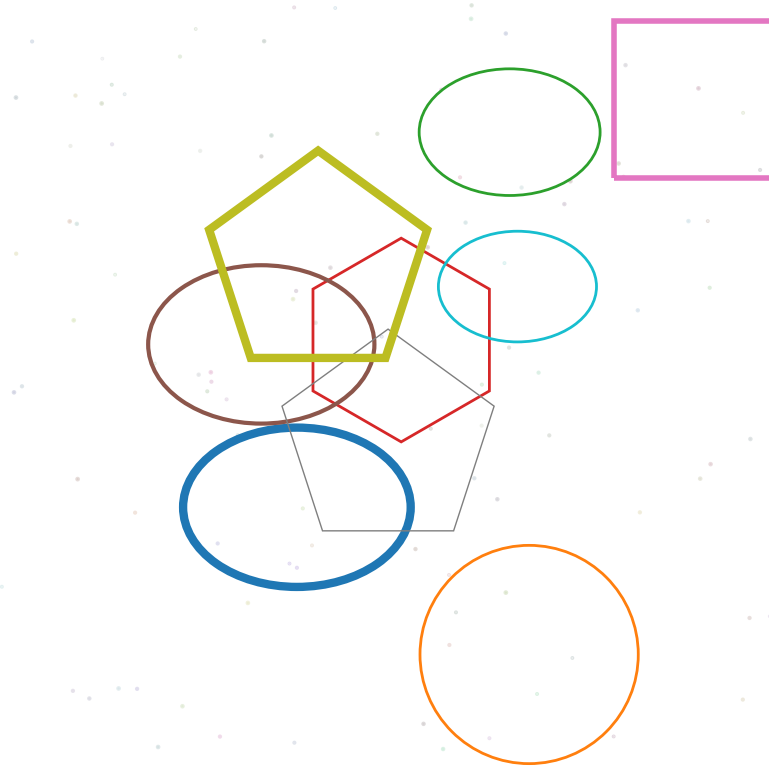[{"shape": "oval", "thickness": 3, "radius": 0.74, "center": [0.386, 0.341]}, {"shape": "circle", "thickness": 1, "radius": 0.71, "center": [0.687, 0.15]}, {"shape": "oval", "thickness": 1, "radius": 0.59, "center": [0.662, 0.828]}, {"shape": "hexagon", "thickness": 1, "radius": 0.66, "center": [0.521, 0.558]}, {"shape": "oval", "thickness": 1.5, "radius": 0.73, "center": [0.339, 0.553]}, {"shape": "square", "thickness": 2, "radius": 0.51, "center": [0.899, 0.871]}, {"shape": "pentagon", "thickness": 0.5, "radius": 0.72, "center": [0.504, 0.428]}, {"shape": "pentagon", "thickness": 3, "radius": 0.74, "center": [0.413, 0.656]}, {"shape": "oval", "thickness": 1, "radius": 0.51, "center": [0.672, 0.628]}]